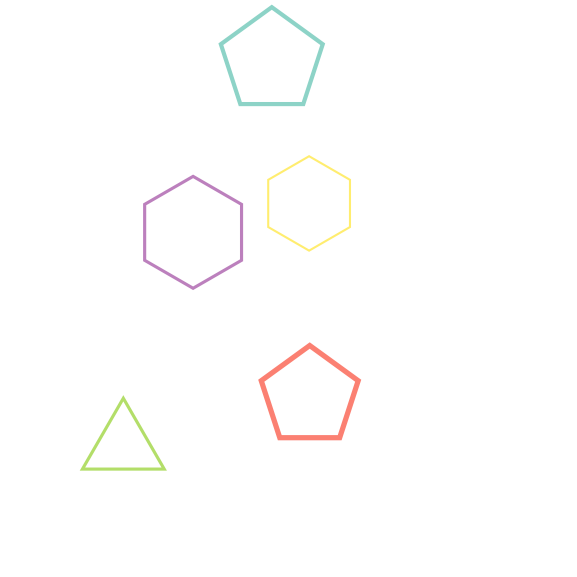[{"shape": "pentagon", "thickness": 2, "radius": 0.46, "center": [0.471, 0.894]}, {"shape": "pentagon", "thickness": 2.5, "radius": 0.44, "center": [0.536, 0.313]}, {"shape": "triangle", "thickness": 1.5, "radius": 0.41, "center": [0.214, 0.228]}, {"shape": "hexagon", "thickness": 1.5, "radius": 0.48, "center": [0.334, 0.597]}, {"shape": "hexagon", "thickness": 1, "radius": 0.41, "center": [0.535, 0.647]}]